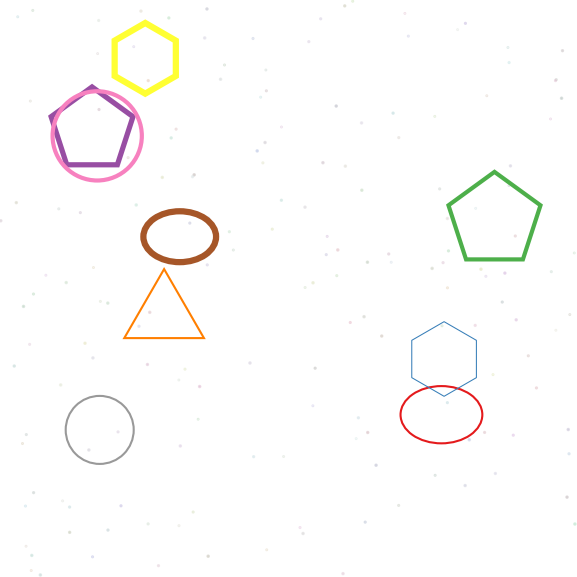[{"shape": "oval", "thickness": 1, "radius": 0.35, "center": [0.764, 0.281]}, {"shape": "hexagon", "thickness": 0.5, "radius": 0.32, "center": [0.769, 0.378]}, {"shape": "pentagon", "thickness": 2, "radius": 0.42, "center": [0.856, 0.618]}, {"shape": "pentagon", "thickness": 2.5, "radius": 0.37, "center": [0.159, 0.774]}, {"shape": "triangle", "thickness": 1, "radius": 0.4, "center": [0.284, 0.454]}, {"shape": "hexagon", "thickness": 3, "radius": 0.31, "center": [0.252, 0.898]}, {"shape": "oval", "thickness": 3, "radius": 0.31, "center": [0.311, 0.589]}, {"shape": "circle", "thickness": 2, "radius": 0.39, "center": [0.168, 0.764]}, {"shape": "circle", "thickness": 1, "radius": 0.29, "center": [0.173, 0.255]}]